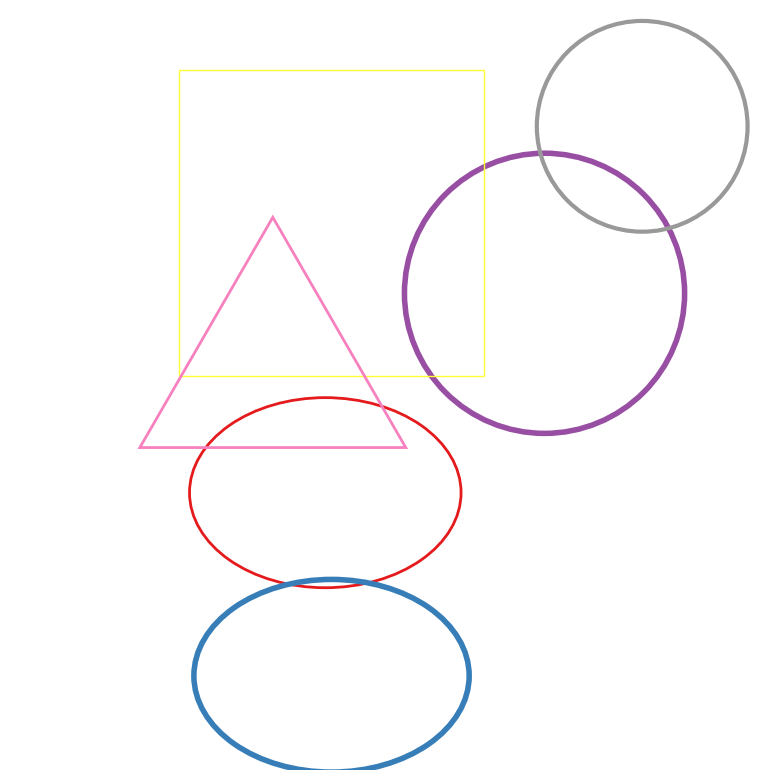[{"shape": "oval", "thickness": 1, "radius": 0.88, "center": [0.422, 0.36]}, {"shape": "oval", "thickness": 2, "radius": 0.89, "center": [0.431, 0.122]}, {"shape": "circle", "thickness": 2, "radius": 0.91, "center": [0.707, 0.619]}, {"shape": "square", "thickness": 0.5, "radius": 0.99, "center": [0.43, 0.71]}, {"shape": "triangle", "thickness": 1, "radius": 1.0, "center": [0.354, 0.518]}, {"shape": "circle", "thickness": 1.5, "radius": 0.68, "center": [0.834, 0.836]}]